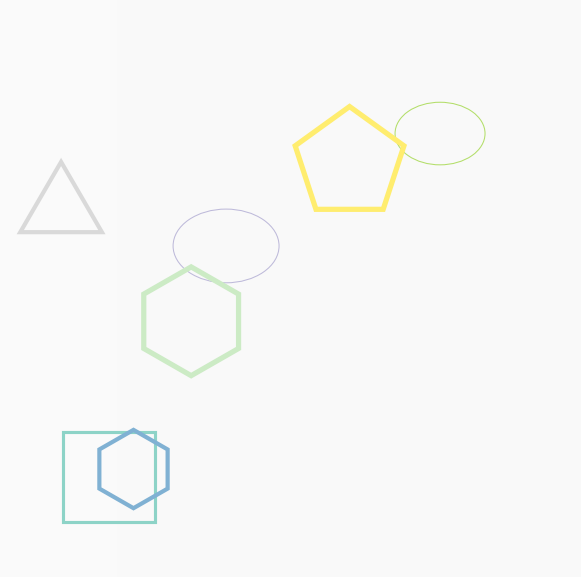[{"shape": "square", "thickness": 1.5, "radius": 0.39, "center": [0.188, 0.173]}, {"shape": "oval", "thickness": 0.5, "radius": 0.46, "center": [0.389, 0.573]}, {"shape": "hexagon", "thickness": 2, "radius": 0.34, "center": [0.23, 0.187]}, {"shape": "oval", "thickness": 0.5, "radius": 0.39, "center": [0.757, 0.768]}, {"shape": "triangle", "thickness": 2, "radius": 0.41, "center": [0.105, 0.638]}, {"shape": "hexagon", "thickness": 2.5, "radius": 0.47, "center": [0.329, 0.443]}, {"shape": "pentagon", "thickness": 2.5, "radius": 0.49, "center": [0.601, 0.716]}]